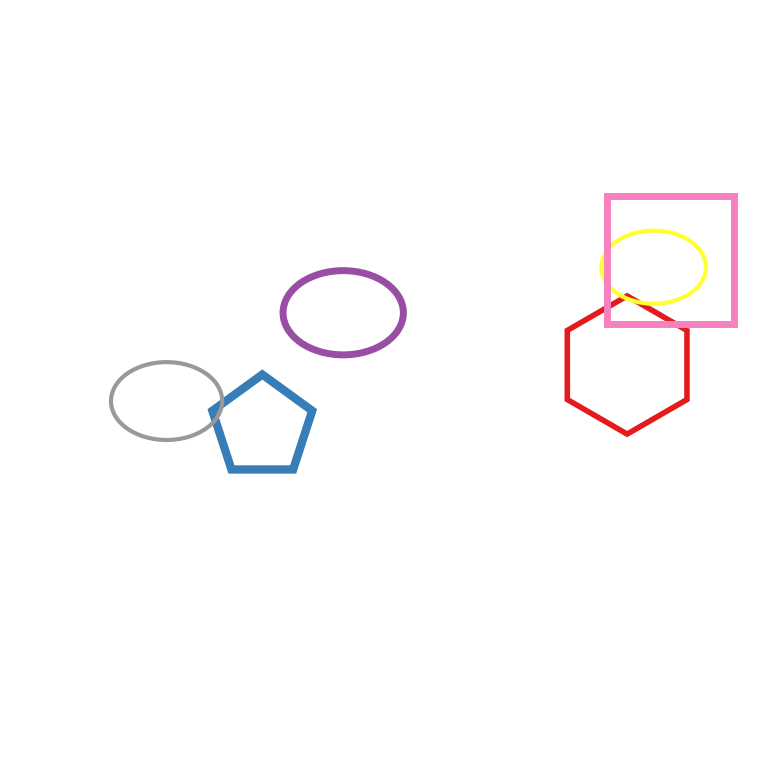[{"shape": "hexagon", "thickness": 2, "radius": 0.45, "center": [0.814, 0.526]}, {"shape": "pentagon", "thickness": 3, "radius": 0.34, "center": [0.341, 0.445]}, {"shape": "oval", "thickness": 2.5, "radius": 0.39, "center": [0.446, 0.594]}, {"shape": "oval", "thickness": 1.5, "radius": 0.34, "center": [0.849, 0.653]}, {"shape": "square", "thickness": 2.5, "radius": 0.42, "center": [0.871, 0.662]}, {"shape": "oval", "thickness": 1.5, "radius": 0.36, "center": [0.216, 0.479]}]